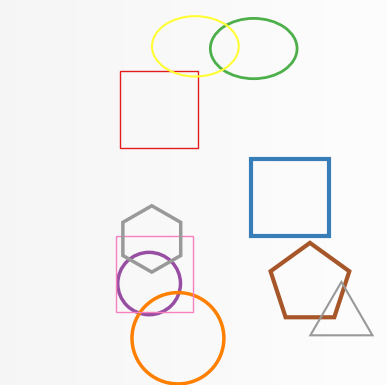[{"shape": "square", "thickness": 1, "radius": 0.5, "center": [0.41, 0.715]}, {"shape": "square", "thickness": 3, "radius": 0.5, "center": [0.748, 0.487]}, {"shape": "oval", "thickness": 2, "radius": 0.56, "center": [0.655, 0.874]}, {"shape": "circle", "thickness": 2.5, "radius": 0.4, "center": [0.385, 0.264]}, {"shape": "circle", "thickness": 2.5, "radius": 0.59, "center": [0.459, 0.121]}, {"shape": "oval", "thickness": 1.5, "radius": 0.56, "center": [0.504, 0.88]}, {"shape": "pentagon", "thickness": 3, "radius": 0.53, "center": [0.8, 0.262]}, {"shape": "square", "thickness": 1, "radius": 0.5, "center": [0.398, 0.289]}, {"shape": "hexagon", "thickness": 2.5, "radius": 0.43, "center": [0.392, 0.379]}, {"shape": "triangle", "thickness": 1.5, "radius": 0.46, "center": [0.881, 0.175]}]